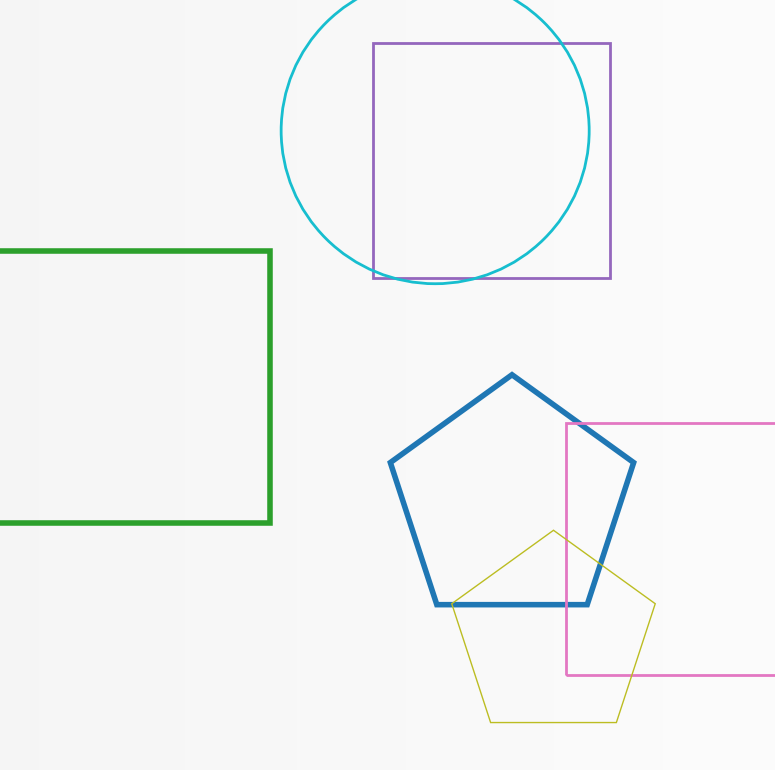[{"shape": "pentagon", "thickness": 2, "radius": 0.83, "center": [0.661, 0.348]}, {"shape": "square", "thickness": 2, "radius": 0.88, "center": [0.172, 0.497]}, {"shape": "square", "thickness": 1, "radius": 0.76, "center": [0.634, 0.791]}, {"shape": "square", "thickness": 1, "radius": 0.82, "center": [0.894, 0.287]}, {"shape": "pentagon", "thickness": 0.5, "radius": 0.69, "center": [0.714, 0.173]}, {"shape": "circle", "thickness": 1, "radius": 0.99, "center": [0.562, 0.83]}]